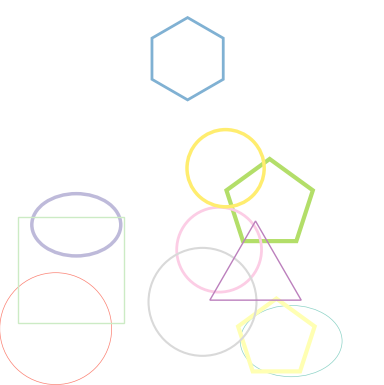[{"shape": "oval", "thickness": 0.5, "radius": 0.66, "center": [0.756, 0.114]}, {"shape": "pentagon", "thickness": 3, "radius": 0.52, "center": [0.718, 0.12]}, {"shape": "oval", "thickness": 2.5, "radius": 0.58, "center": [0.198, 0.416]}, {"shape": "circle", "thickness": 0.5, "radius": 0.73, "center": [0.145, 0.146]}, {"shape": "hexagon", "thickness": 2, "radius": 0.53, "center": [0.487, 0.847]}, {"shape": "pentagon", "thickness": 3, "radius": 0.59, "center": [0.7, 0.469]}, {"shape": "circle", "thickness": 2, "radius": 0.55, "center": [0.569, 0.351]}, {"shape": "circle", "thickness": 1.5, "radius": 0.7, "center": [0.526, 0.216]}, {"shape": "triangle", "thickness": 1, "radius": 0.69, "center": [0.664, 0.289]}, {"shape": "square", "thickness": 1, "radius": 0.69, "center": [0.185, 0.299]}, {"shape": "circle", "thickness": 2.5, "radius": 0.5, "center": [0.586, 0.563]}]